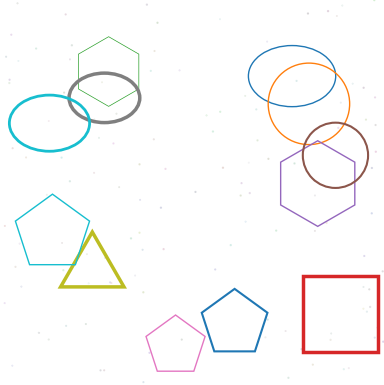[{"shape": "pentagon", "thickness": 1.5, "radius": 0.45, "center": [0.609, 0.16]}, {"shape": "oval", "thickness": 1, "radius": 0.57, "center": [0.759, 0.802]}, {"shape": "circle", "thickness": 1, "radius": 0.53, "center": [0.802, 0.73]}, {"shape": "hexagon", "thickness": 0.5, "radius": 0.45, "center": [0.282, 0.814]}, {"shape": "square", "thickness": 2.5, "radius": 0.49, "center": [0.884, 0.184]}, {"shape": "hexagon", "thickness": 1, "radius": 0.56, "center": [0.825, 0.523]}, {"shape": "circle", "thickness": 1.5, "radius": 0.42, "center": [0.871, 0.597]}, {"shape": "pentagon", "thickness": 1, "radius": 0.4, "center": [0.456, 0.101]}, {"shape": "oval", "thickness": 2.5, "radius": 0.46, "center": [0.271, 0.746]}, {"shape": "triangle", "thickness": 2.5, "radius": 0.48, "center": [0.24, 0.302]}, {"shape": "oval", "thickness": 2, "radius": 0.52, "center": [0.129, 0.68]}, {"shape": "pentagon", "thickness": 1, "radius": 0.51, "center": [0.136, 0.394]}]